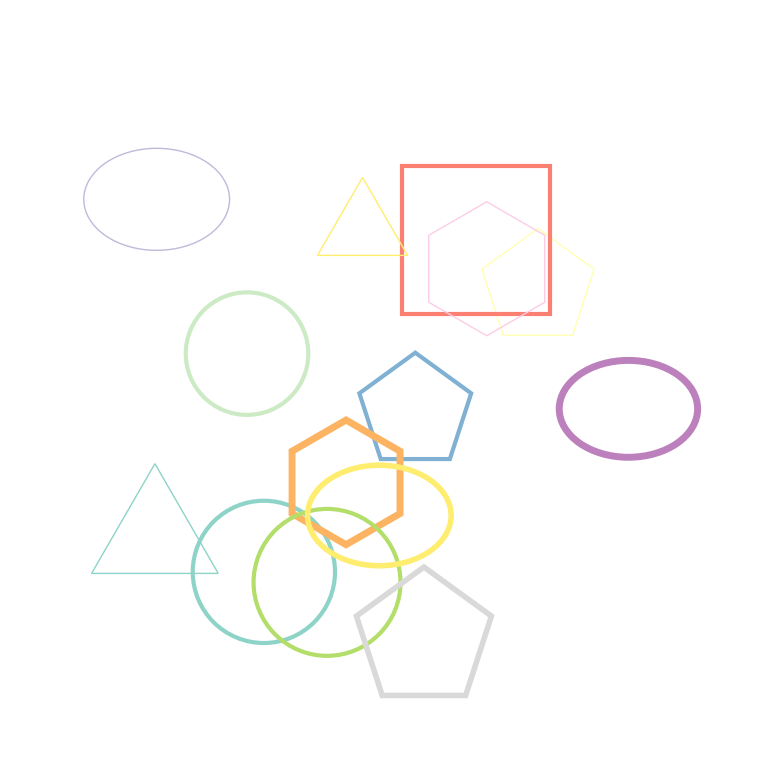[{"shape": "circle", "thickness": 1.5, "radius": 0.46, "center": [0.343, 0.257]}, {"shape": "triangle", "thickness": 0.5, "radius": 0.47, "center": [0.201, 0.303]}, {"shape": "pentagon", "thickness": 0.5, "radius": 0.38, "center": [0.699, 0.627]}, {"shape": "oval", "thickness": 0.5, "radius": 0.47, "center": [0.203, 0.741]}, {"shape": "square", "thickness": 1.5, "radius": 0.48, "center": [0.618, 0.689]}, {"shape": "pentagon", "thickness": 1.5, "radius": 0.38, "center": [0.539, 0.466]}, {"shape": "hexagon", "thickness": 2.5, "radius": 0.4, "center": [0.449, 0.374]}, {"shape": "circle", "thickness": 1.5, "radius": 0.48, "center": [0.425, 0.244]}, {"shape": "hexagon", "thickness": 0.5, "radius": 0.43, "center": [0.632, 0.651]}, {"shape": "pentagon", "thickness": 2, "radius": 0.46, "center": [0.551, 0.171]}, {"shape": "oval", "thickness": 2.5, "radius": 0.45, "center": [0.816, 0.469]}, {"shape": "circle", "thickness": 1.5, "radius": 0.4, "center": [0.321, 0.541]}, {"shape": "oval", "thickness": 2, "radius": 0.47, "center": [0.493, 0.331]}, {"shape": "triangle", "thickness": 0.5, "radius": 0.34, "center": [0.471, 0.702]}]